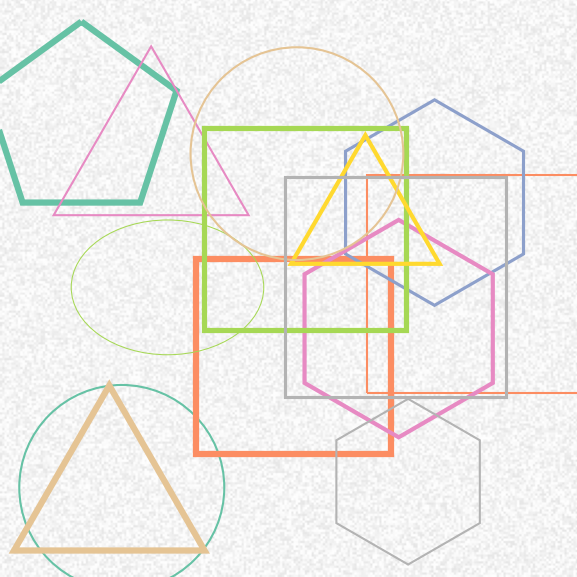[{"shape": "pentagon", "thickness": 3, "radius": 0.87, "center": [0.141, 0.789]}, {"shape": "circle", "thickness": 1, "radius": 0.89, "center": [0.211, 0.155]}, {"shape": "square", "thickness": 3, "radius": 0.85, "center": [0.508, 0.382]}, {"shape": "square", "thickness": 1, "radius": 0.94, "center": [0.824, 0.507]}, {"shape": "hexagon", "thickness": 1.5, "radius": 0.89, "center": [0.752, 0.648]}, {"shape": "hexagon", "thickness": 2, "radius": 0.94, "center": [0.69, 0.43]}, {"shape": "triangle", "thickness": 1, "radius": 0.97, "center": [0.262, 0.724]}, {"shape": "square", "thickness": 2.5, "radius": 0.87, "center": [0.528, 0.603]}, {"shape": "oval", "thickness": 0.5, "radius": 0.83, "center": [0.29, 0.502]}, {"shape": "triangle", "thickness": 2, "radius": 0.74, "center": [0.633, 0.617]}, {"shape": "circle", "thickness": 1, "radius": 0.92, "center": [0.514, 0.733]}, {"shape": "triangle", "thickness": 3, "radius": 0.95, "center": [0.189, 0.141]}, {"shape": "square", "thickness": 1.5, "radius": 0.95, "center": [0.685, 0.503]}, {"shape": "hexagon", "thickness": 1, "radius": 0.72, "center": [0.707, 0.165]}]